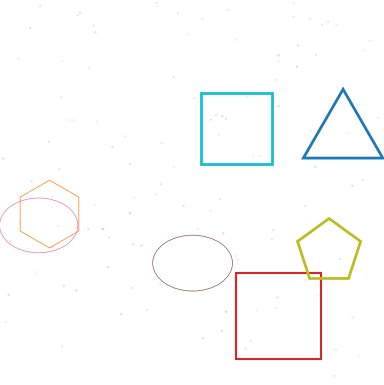[{"shape": "triangle", "thickness": 2, "radius": 0.6, "center": [0.891, 0.649]}, {"shape": "hexagon", "thickness": 0.5, "radius": 0.44, "center": [0.129, 0.444]}, {"shape": "square", "thickness": 1.5, "radius": 0.56, "center": [0.724, 0.179]}, {"shape": "oval", "thickness": 0.5, "radius": 0.52, "center": [0.5, 0.317]}, {"shape": "oval", "thickness": 0.5, "radius": 0.51, "center": [0.101, 0.415]}, {"shape": "pentagon", "thickness": 2, "radius": 0.43, "center": [0.855, 0.346]}, {"shape": "square", "thickness": 2, "radius": 0.46, "center": [0.615, 0.667]}]